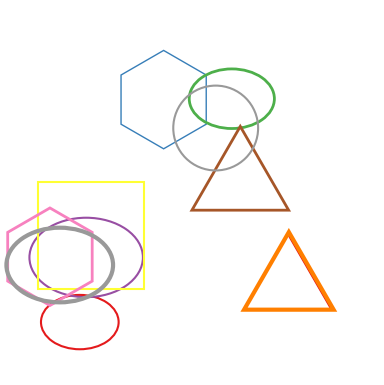[{"shape": "oval", "thickness": 1.5, "radius": 0.5, "center": [0.207, 0.163]}, {"shape": "triangle", "thickness": 1.5, "radius": 0.65, "center": [0.748, 0.262]}, {"shape": "hexagon", "thickness": 1, "radius": 0.64, "center": [0.425, 0.741]}, {"shape": "oval", "thickness": 2, "radius": 0.55, "center": [0.602, 0.744]}, {"shape": "oval", "thickness": 1.5, "radius": 0.74, "center": [0.224, 0.331]}, {"shape": "triangle", "thickness": 3, "radius": 0.67, "center": [0.75, 0.263]}, {"shape": "square", "thickness": 1.5, "radius": 0.69, "center": [0.236, 0.388]}, {"shape": "triangle", "thickness": 2, "radius": 0.73, "center": [0.624, 0.527]}, {"shape": "hexagon", "thickness": 2, "radius": 0.63, "center": [0.13, 0.333]}, {"shape": "oval", "thickness": 3, "radius": 0.69, "center": [0.155, 0.312]}, {"shape": "circle", "thickness": 1.5, "radius": 0.55, "center": [0.56, 0.667]}]